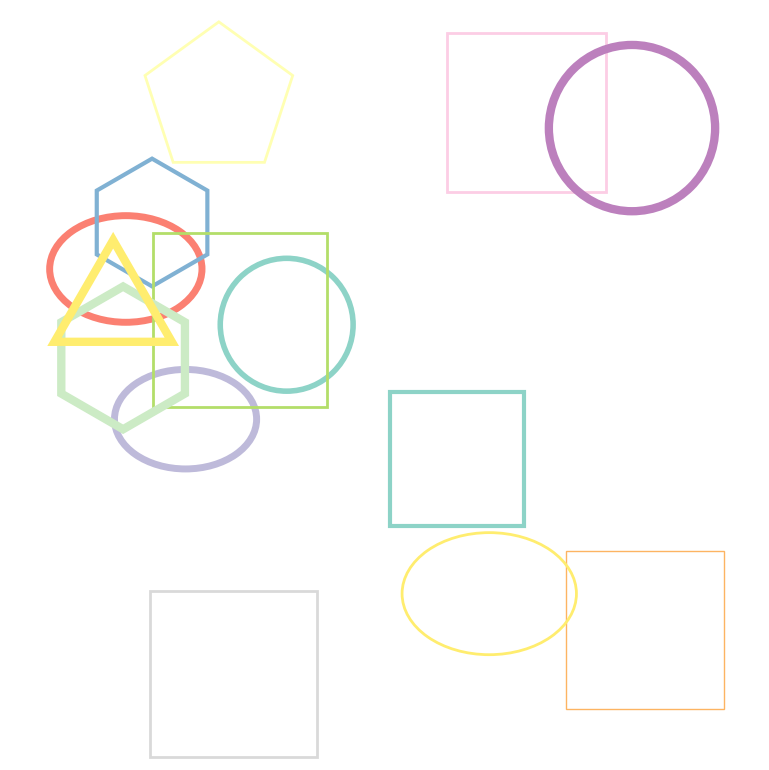[{"shape": "circle", "thickness": 2, "radius": 0.43, "center": [0.372, 0.578]}, {"shape": "square", "thickness": 1.5, "radius": 0.43, "center": [0.594, 0.404]}, {"shape": "pentagon", "thickness": 1, "radius": 0.5, "center": [0.284, 0.871]}, {"shape": "oval", "thickness": 2.5, "radius": 0.46, "center": [0.241, 0.456]}, {"shape": "oval", "thickness": 2.5, "radius": 0.49, "center": [0.163, 0.651]}, {"shape": "hexagon", "thickness": 1.5, "radius": 0.41, "center": [0.197, 0.711]}, {"shape": "square", "thickness": 0.5, "radius": 0.51, "center": [0.837, 0.181]}, {"shape": "square", "thickness": 1, "radius": 0.56, "center": [0.312, 0.585]}, {"shape": "square", "thickness": 1, "radius": 0.52, "center": [0.684, 0.854]}, {"shape": "square", "thickness": 1, "radius": 0.54, "center": [0.304, 0.125]}, {"shape": "circle", "thickness": 3, "radius": 0.54, "center": [0.821, 0.834]}, {"shape": "hexagon", "thickness": 3, "radius": 0.46, "center": [0.16, 0.535]}, {"shape": "oval", "thickness": 1, "radius": 0.57, "center": [0.635, 0.229]}, {"shape": "triangle", "thickness": 3, "radius": 0.44, "center": [0.147, 0.6]}]